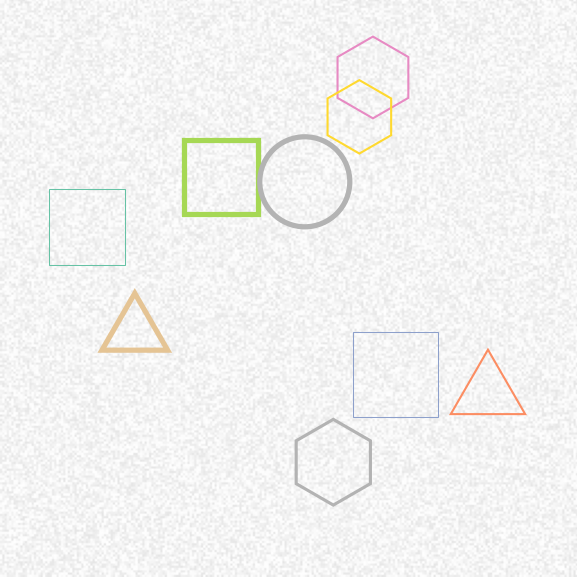[{"shape": "square", "thickness": 0.5, "radius": 0.33, "center": [0.15, 0.607]}, {"shape": "triangle", "thickness": 1, "radius": 0.37, "center": [0.845, 0.319]}, {"shape": "square", "thickness": 0.5, "radius": 0.37, "center": [0.685, 0.35]}, {"shape": "hexagon", "thickness": 1, "radius": 0.35, "center": [0.646, 0.865]}, {"shape": "square", "thickness": 2.5, "radius": 0.32, "center": [0.383, 0.693]}, {"shape": "hexagon", "thickness": 1, "radius": 0.32, "center": [0.622, 0.797]}, {"shape": "triangle", "thickness": 2.5, "radius": 0.33, "center": [0.233, 0.426]}, {"shape": "circle", "thickness": 2.5, "radius": 0.39, "center": [0.528, 0.684]}, {"shape": "hexagon", "thickness": 1.5, "radius": 0.37, "center": [0.577, 0.199]}]